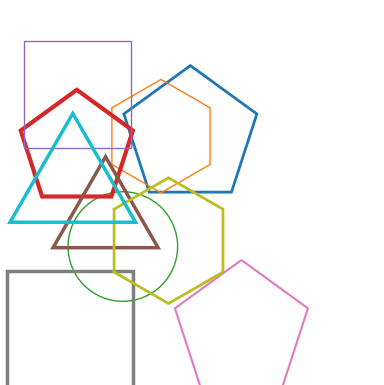[{"shape": "pentagon", "thickness": 2, "radius": 0.91, "center": [0.494, 0.648]}, {"shape": "hexagon", "thickness": 1, "radius": 0.74, "center": [0.418, 0.646]}, {"shape": "circle", "thickness": 1, "radius": 0.71, "center": [0.319, 0.36]}, {"shape": "pentagon", "thickness": 3, "radius": 0.77, "center": [0.199, 0.614]}, {"shape": "square", "thickness": 1, "radius": 0.7, "center": [0.201, 0.755]}, {"shape": "triangle", "thickness": 2.5, "radius": 0.79, "center": [0.274, 0.435]}, {"shape": "pentagon", "thickness": 1.5, "radius": 0.91, "center": [0.627, 0.143]}, {"shape": "square", "thickness": 2.5, "radius": 0.81, "center": [0.182, 0.133]}, {"shape": "hexagon", "thickness": 2, "radius": 0.82, "center": [0.438, 0.375]}, {"shape": "triangle", "thickness": 2.5, "radius": 0.94, "center": [0.189, 0.517]}]